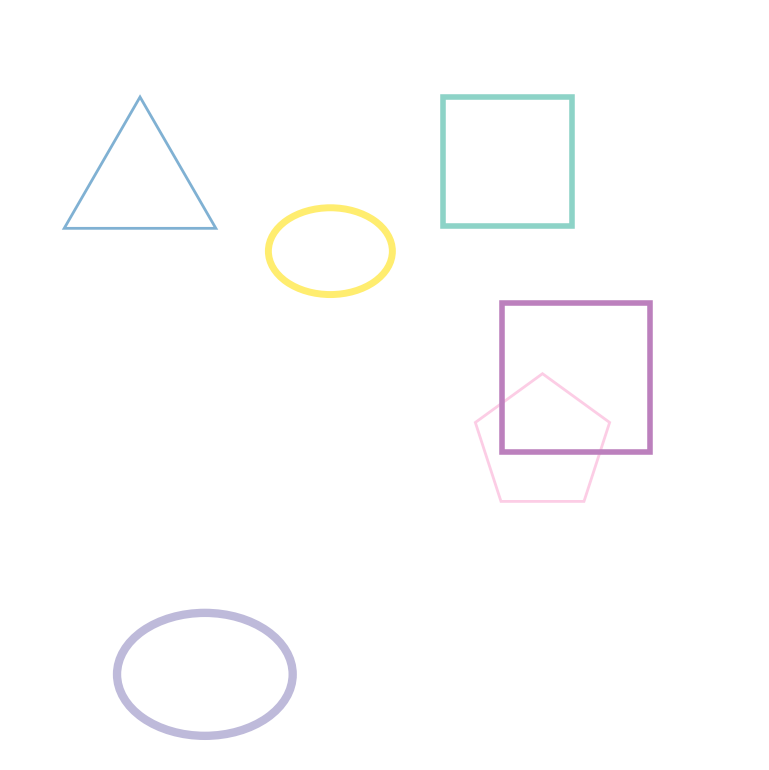[{"shape": "square", "thickness": 2, "radius": 0.42, "center": [0.659, 0.79]}, {"shape": "oval", "thickness": 3, "radius": 0.57, "center": [0.266, 0.124]}, {"shape": "triangle", "thickness": 1, "radius": 0.57, "center": [0.182, 0.76]}, {"shape": "pentagon", "thickness": 1, "radius": 0.46, "center": [0.705, 0.423]}, {"shape": "square", "thickness": 2, "radius": 0.48, "center": [0.748, 0.509]}, {"shape": "oval", "thickness": 2.5, "radius": 0.4, "center": [0.429, 0.674]}]